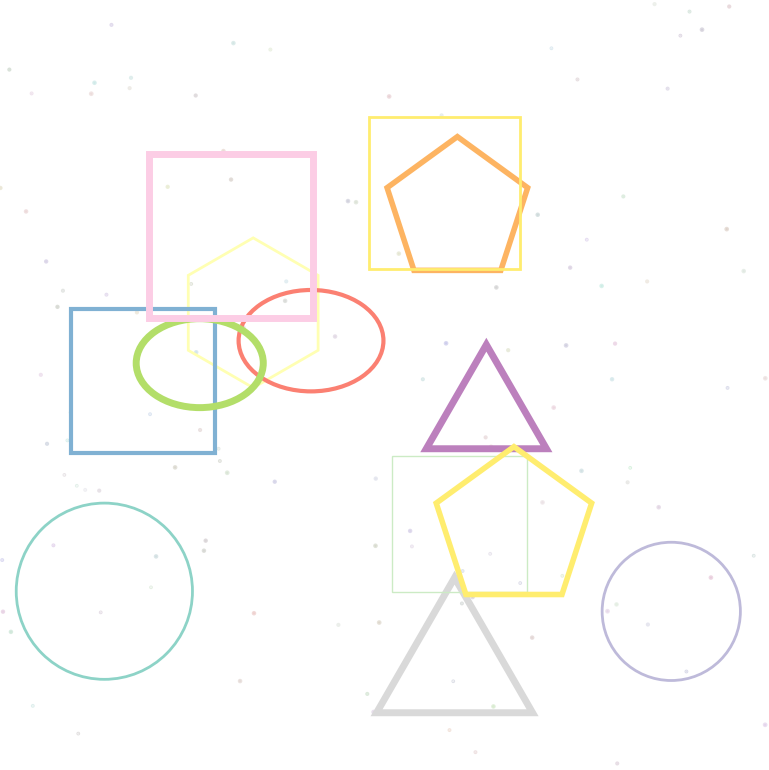[{"shape": "circle", "thickness": 1, "radius": 0.57, "center": [0.136, 0.232]}, {"shape": "hexagon", "thickness": 1, "radius": 0.49, "center": [0.329, 0.594]}, {"shape": "circle", "thickness": 1, "radius": 0.45, "center": [0.872, 0.206]}, {"shape": "oval", "thickness": 1.5, "radius": 0.47, "center": [0.404, 0.558]}, {"shape": "square", "thickness": 1.5, "radius": 0.47, "center": [0.186, 0.505]}, {"shape": "pentagon", "thickness": 2, "radius": 0.48, "center": [0.594, 0.727]}, {"shape": "oval", "thickness": 2.5, "radius": 0.41, "center": [0.259, 0.528]}, {"shape": "square", "thickness": 2.5, "radius": 0.53, "center": [0.3, 0.693]}, {"shape": "triangle", "thickness": 2.5, "radius": 0.58, "center": [0.59, 0.133]}, {"shape": "triangle", "thickness": 2.5, "radius": 0.45, "center": [0.632, 0.462]}, {"shape": "square", "thickness": 0.5, "radius": 0.44, "center": [0.597, 0.32]}, {"shape": "square", "thickness": 1, "radius": 0.49, "center": [0.577, 0.75]}, {"shape": "pentagon", "thickness": 2, "radius": 0.53, "center": [0.667, 0.314]}]